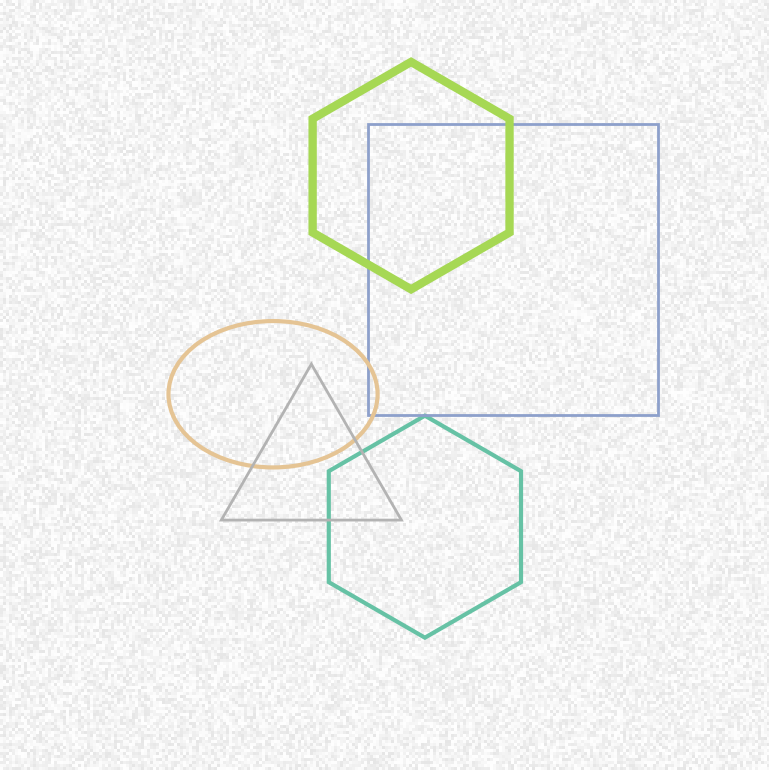[{"shape": "hexagon", "thickness": 1.5, "radius": 0.72, "center": [0.552, 0.316]}, {"shape": "square", "thickness": 1, "radius": 0.94, "center": [0.666, 0.65]}, {"shape": "hexagon", "thickness": 3, "radius": 0.74, "center": [0.534, 0.772]}, {"shape": "oval", "thickness": 1.5, "radius": 0.68, "center": [0.355, 0.488]}, {"shape": "triangle", "thickness": 1, "radius": 0.68, "center": [0.404, 0.392]}]